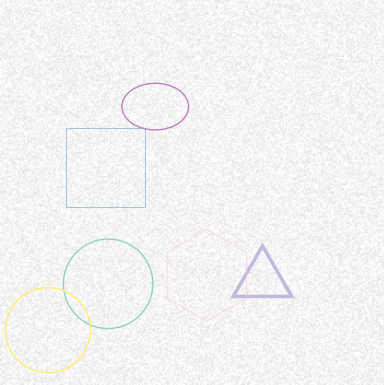[{"shape": "circle", "thickness": 1, "radius": 0.58, "center": [0.281, 0.263]}, {"shape": "triangle", "thickness": 2.5, "radius": 0.44, "center": [0.682, 0.274]}, {"shape": "square", "thickness": 0.5, "radius": 0.51, "center": [0.273, 0.564]}, {"shape": "hexagon", "thickness": 0.5, "radius": 0.6, "center": [0.537, 0.285]}, {"shape": "oval", "thickness": 1, "radius": 0.43, "center": [0.403, 0.723]}, {"shape": "circle", "thickness": 1, "radius": 0.55, "center": [0.124, 0.143]}]